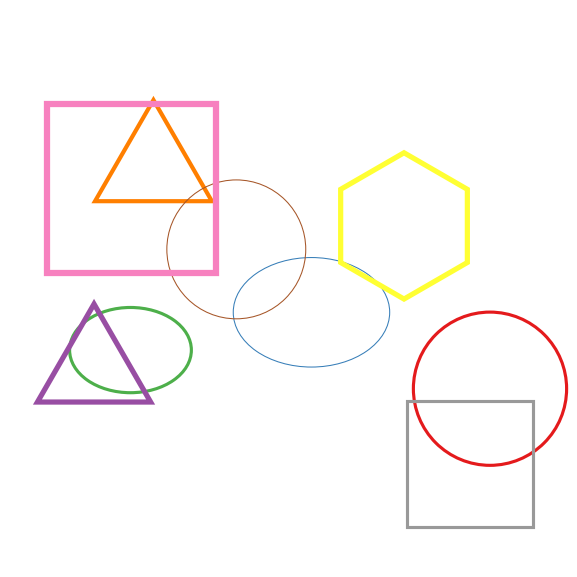[{"shape": "circle", "thickness": 1.5, "radius": 0.66, "center": [0.848, 0.326]}, {"shape": "oval", "thickness": 0.5, "radius": 0.68, "center": [0.539, 0.458]}, {"shape": "oval", "thickness": 1.5, "radius": 0.53, "center": [0.226, 0.393]}, {"shape": "triangle", "thickness": 2.5, "radius": 0.57, "center": [0.163, 0.36]}, {"shape": "triangle", "thickness": 2, "radius": 0.58, "center": [0.266, 0.709]}, {"shape": "hexagon", "thickness": 2.5, "radius": 0.63, "center": [0.7, 0.608]}, {"shape": "circle", "thickness": 0.5, "radius": 0.6, "center": [0.409, 0.567]}, {"shape": "square", "thickness": 3, "radius": 0.73, "center": [0.228, 0.673]}, {"shape": "square", "thickness": 1.5, "radius": 0.54, "center": [0.814, 0.196]}]